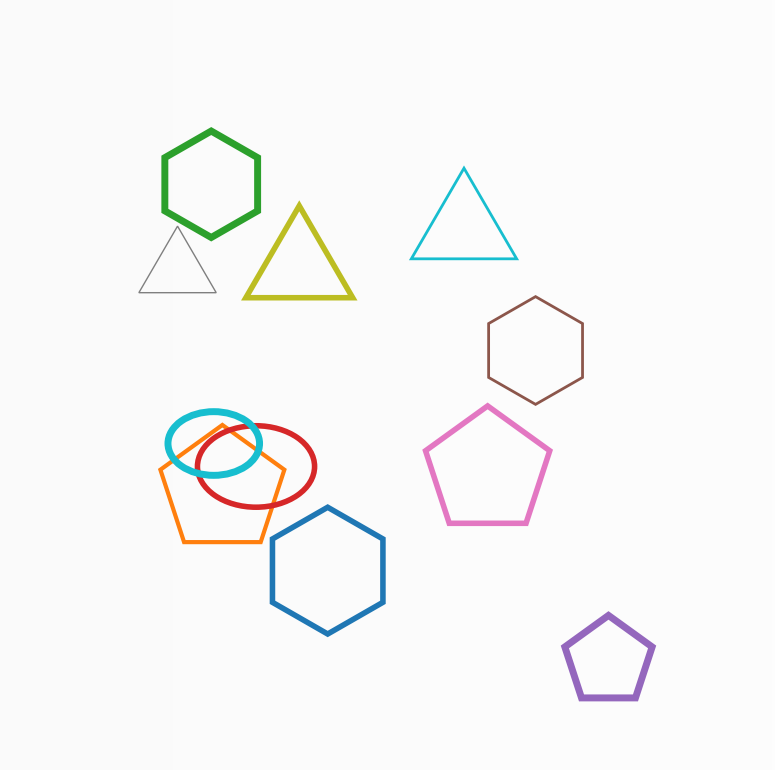[{"shape": "hexagon", "thickness": 2, "radius": 0.41, "center": [0.423, 0.259]}, {"shape": "pentagon", "thickness": 1.5, "radius": 0.42, "center": [0.287, 0.364]}, {"shape": "hexagon", "thickness": 2.5, "radius": 0.35, "center": [0.273, 0.761]}, {"shape": "oval", "thickness": 2, "radius": 0.38, "center": [0.33, 0.394]}, {"shape": "pentagon", "thickness": 2.5, "radius": 0.3, "center": [0.785, 0.142]}, {"shape": "hexagon", "thickness": 1, "radius": 0.35, "center": [0.691, 0.545]}, {"shape": "pentagon", "thickness": 2, "radius": 0.42, "center": [0.629, 0.389]}, {"shape": "triangle", "thickness": 0.5, "radius": 0.29, "center": [0.229, 0.649]}, {"shape": "triangle", "thickness": 2, "radius": 0.4, "center": [0.386, 0.653]}, {"shape": "triangle", "thickness": 1, "radius": 0.39, "center": [0.599, 0.703]}, {"shape": "oval", "thickness": 2.5, "radius": 0.3, "center": [0.276, 0.424]}]